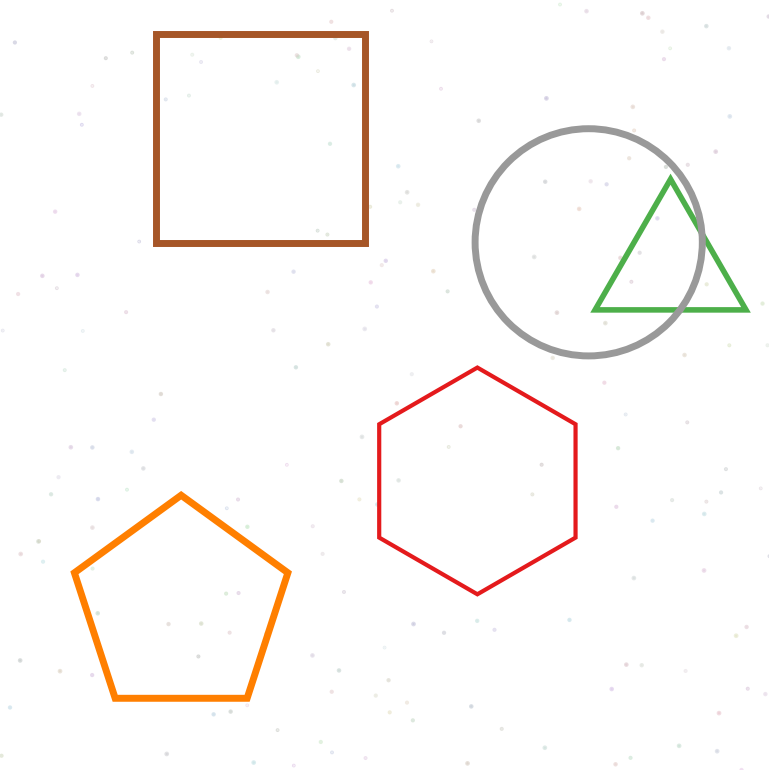[{"shape": "hexagon", "thickness": 1.5, "radius": 0.74, "center": [0.62, 0.375]}, {"shape": "triangle", "thickness": 2, "radius": 0.57, "center": [0.871, 0.654]}, {"shape": "pentagon", "thickness": 2.5, "radius": 0.73, "center": [0.235, 0.211]}, {"shape": "square", "thickness": 2.5, "radius": 0.68, "center": [0.338, 0.82]}, {"shape": "circle", "thickness": 2.5, "radius": 0.74, "center": [0.765, 0.685]}]